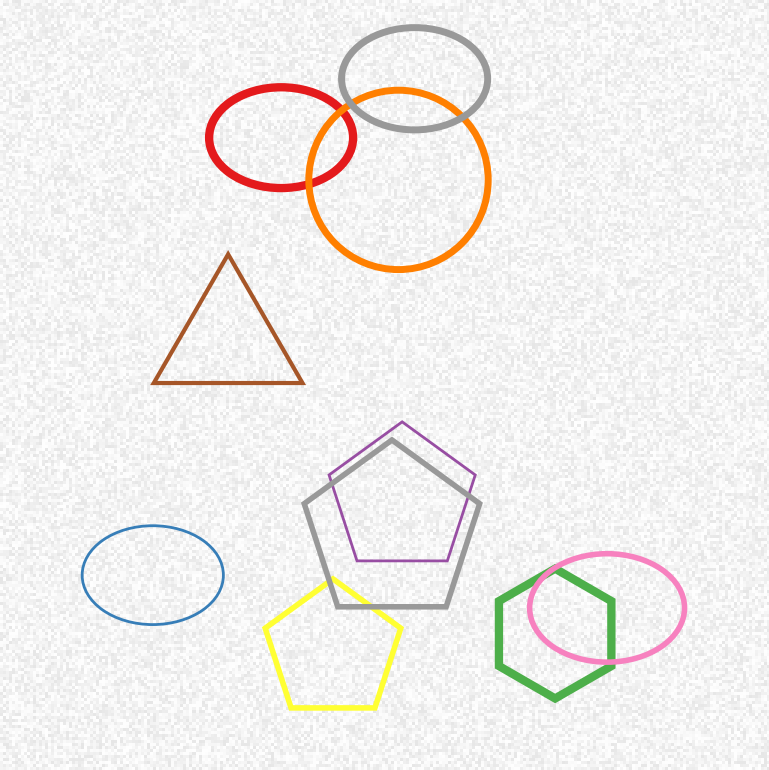[{"shape": "oval", "thickness": 3, "radius": 0.47, "center": [0.365, 0.821]}, {"shape": "oval", "thickness": 1, "radius": 0.46, "center": [0.198, 0.253]}, {"shape": "hexagon", "thickness": 3, "radius": 0.42, "center": [0.721, 0.177]}, {"shape": "pentagon", "thickness": 1, "radius": 0.5, "center": [0.522, 0.352]}, {"shape": "circle", "thickness": 2.5, "radius": 0.58, "center": [0.518, 0.766]}, {"shape": "pentagon", "thickness": 2, "radius": 0.46, "center": [0.432, 0.156]}, {"shape": "triangle", "thickness": 1.5, "radius": 0.56, "center": [0.296, 0.558]}, {"shape": "oval", "thickness": 2, "radius": 0.5, "center": [0.788, 0.21]}, {"shape": "pentagon", "thickness": 2, "radius": 0.6, "center": [0.509, 0.309]}, {"shape": "oval", "thickness": 2.5, "radius": 0.47, "center": [0.538, 0.898]}]